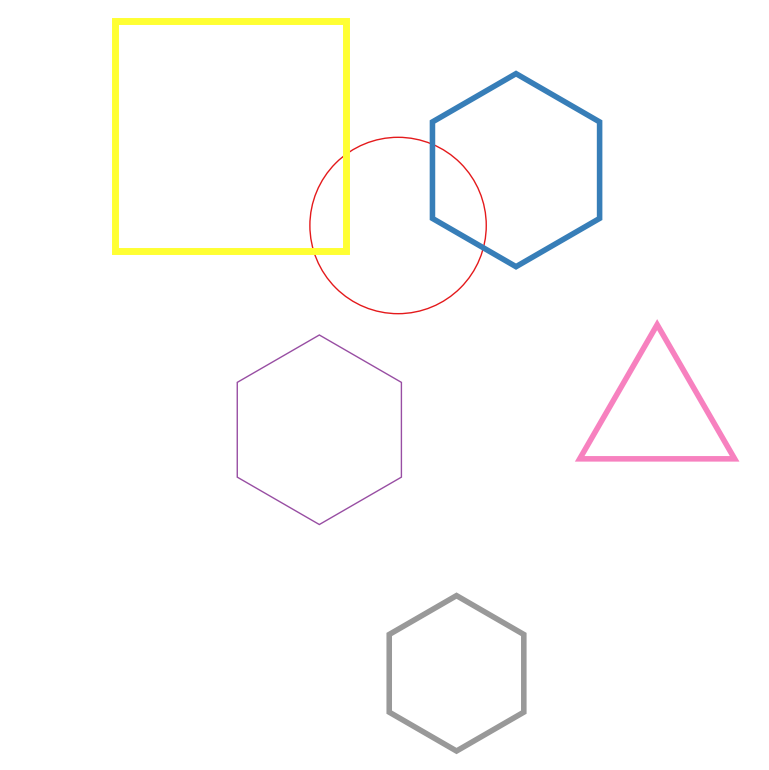[{"shape": "circle", "thickness": 0.5, "radius": 0.57, "center": [0.517, 0.707]}, {"shape": "hexagon", "thickness": 2, "radius": 0.63, "center": [0.67, 0.779]}, {"shape": "hexagon", "thickness": 0.5, "radius": 0.62, "center": [0.415, 0.442]}, {"shape": "square", "thickness": 2.5, "radius": 0.75, "center": [0.3, 0.824]}, {"shape": "triangle", "thickness": 2, "radius": 0.58, "center": [0.853, 0.462]}, {"shape": "hexagon", "thickness": 2, "radius": 0.5, "center": [0.593, 0.126]}]